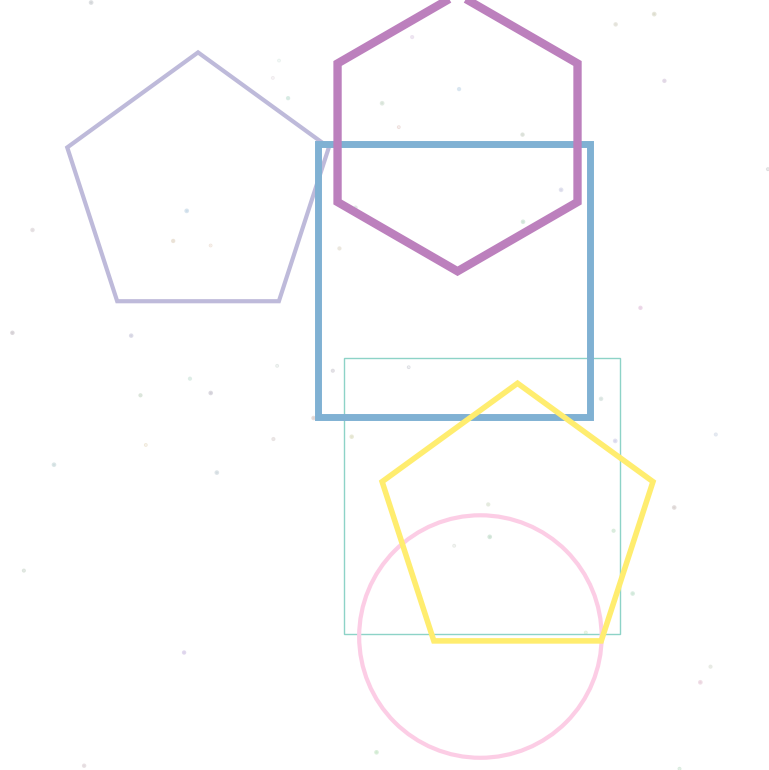[{"shape": "square", "thickness": 0.5, "radius": 0.9, "center": [0.626, 0.356]}, {"shape": "pentagon", "thickness": 1.5, "radius": 0.89, "center": [0.257, 0.753]}, {"shape": "square", "thickness": 2.5, "radius": 0.89, "center": [0.59, 0.636]}, {"shape": "circle", "thickness": 1.5, "radius": 0.79, "center": [0.624, 0.173]}, {"shape": "hexagon", "thickness": 3, "radius": 0.9, "center": [0.594, 0.828]}, {"shape": "pentagon", "thickness": 2, "radius": 0.92, "center": [0.672, 0.317]}]